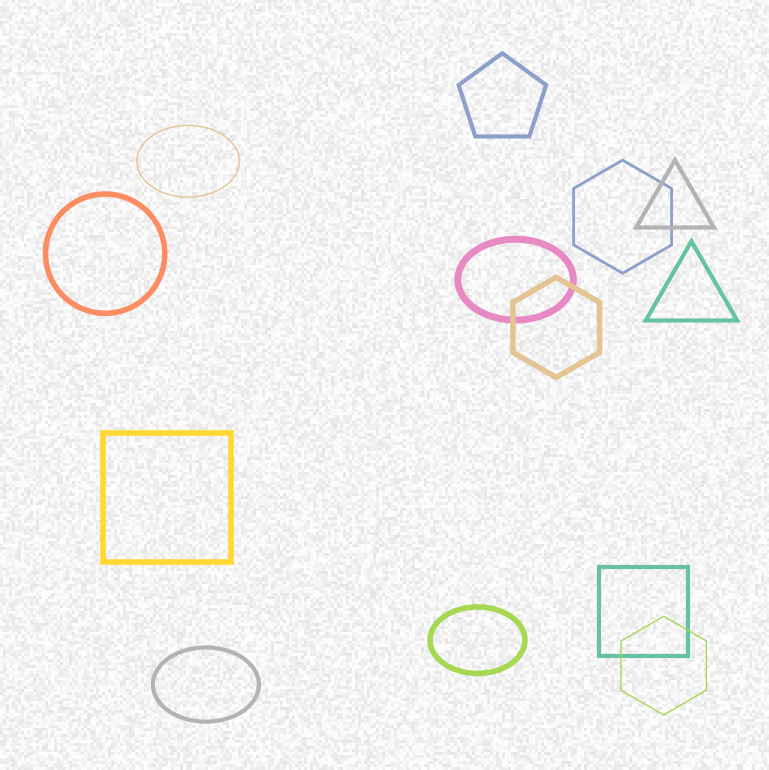[{"shape": "triangle", "thickness": 1.5, "radius": 0.34, "center": [0.898, 0.618]}, {"shape": "square", "thickness": 1.5, "radius": 0.29, "center": [0.836, 0.206]}, {"shape": "circle", "thickness": 2, "radius": 0.39, "center": [0.137, 0.671]}, {"shape": "pentagon", "thickness": 1.5, "radius": 0.3, "center": [0.652, 0.871]}, {"shape": "hexagon", "thickness": 1, "radius": 0.37, "center": [0.809, 0.719]}, {"shape": "oval", "thickness": 2.5, "radius": 0.38, "center": [0.67, 0.637]}, {"shape": "hexagon", "thickness": 0.5, "radius": 0.32, "center": [0.862, 0.136]}, {"shape": "oval", "thickness": 2, "radius": 0.31, "center": [0.62, 0.169]}, {"shape": "square", "thickness": 2, "radius": 0.42, "center": [0.217, 0.354]}, {"shape": "hexagon", "thickness": 2, "radius": 0.32, "center": [0.722, 0.575]}, {"shape": "oval", "thickness": 0.5, "radius": 0.33, "center": [0.244, 0.791]}, {"shape": "triangle", "thickness": 1.5, "radius": 0.29, "center": [0.877, 0.734]}, {"shape": "oval", "thickness": 1.5, "radius": 0.34, "center": [0.267, 0.111]}]